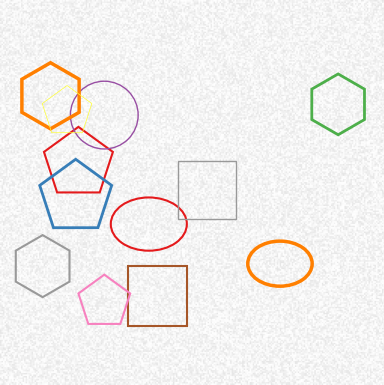[{"shape": "oval", "thickness": 1.5, "radius": 0.49, "center": [0.387, 0.418]}, {"shape": "pentagon", "thickness": 1.5, "radius": 0.47, "center": [0.204, 0.576]}, {"shape": "pentagon", "thickness": 2, "radius": 0.49, "center": [0.197, 0.488]}, {"shape": "hexagon", "thickness": 2, "radius": 0.4, "center": [0.878, 0.729]}, {"shape": "circle", "thickness": 1, "radius": 0.44, "center": [0.271, 0.701]}, {"shape": "oval", "thickness": 2.5, "radius": 0.42, "center": [0.727, 0.315]}, {"shape": "hexagon", "thickness": 2.5, "radius": 0.43, "center": [0.131, 0.751]}, {"shape": "pentagon", "thickness": 0.5, "radius": 0.34, "center": [0.174, 0.71]}, {"shape": "square", "thickness": 1.5, "radius": 0.39, "center": [0.409, 0.231]}, {"shape": "pentagon", "thickness": 1.5, "radius": 0.35, "center": [0.271, 0.216]}, {"shape": "square", "thickness": 1, "radius": 0.37, "center": [0.537, 0.506]}, {"shape": "hexagon", "thickness": 1.5, "radius": 0.4, "center": [0.111, 0.309]}]